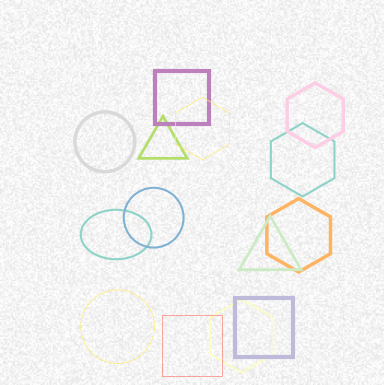[{"shape": "hexagon", "thickness": 1.5, "radius": 0.48, "center": [0.786, 0.585]}, {"shape": "oval", "thickness": 1.5, "radius": 0.46, "center": [0.302, 0.391]}, {"shape": "hexagon", "thickness": 1, "radius": 0.47, "center": [0.628, 0.128]}, {"shape": "square", "thickness": 3, "radius": 0.38, "center": [0.686, 0.15]}, {"shape": "square", "thickness": 0.5, "radius": 0.39, "center": [0.499, 0.103]}, {"shape": "circle", "thickness": 1.5, "radius": 0.39, "center": [0.399, 0.435]}, {"shape": "hexagon", "thickness": 2.5, "radius": 0.48, "center": [0.776, 0.389]}, {"shape": "triangle", "thickness": 2, "radius": 0.36, "center": [0.423, 0.625]}, {"shape": "hexagon", "thickness": 2.5, "radius": 0.42, "center": [0.819, 0.701]}, {"shape": "circle", "thickness": 2.5, "radius": 0.39, "center": [0.272, 0.632]}, {"shape": "square", "thickness": 3, "radius": 0.35, "center": [0.473, 0.747]}, {"shape": "triangle", "thickness": 2, "radius": 0.46, "center": [0.702, 0.346]}, {"shape": "circle", "thickness": 0.5, "radius": 0.48, "center": [0.305, 0.152]}, {"shape": "hexagon", "thickness": 0.5, "radius": 0.41, "center": [0.526, 0.666]}]